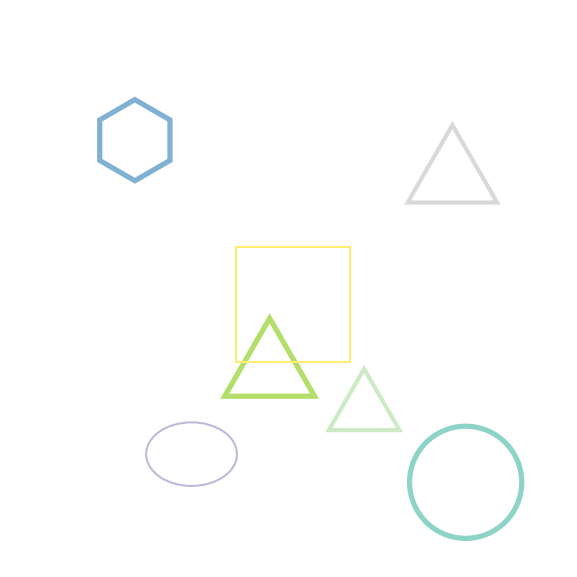[{"shape": "circle", "thickness": 2.5, "radius": 0.49, "center": [0.806, 0.164]}, {"shape": "oval", "thickness": 1, "radius": 0.39, "center": [0.332, 0.213]}, {"shape": "hexagon", "thickness": 2.5, "radius": 0.35, "center": [0.234, 0.756]}, {"shape": "triangle", "thickness": 2.5, "radius": 0.45, "center": [0.467, 0.358]}, {"shape": "triangle", "thickness": 2, "radius": 0.45, "center": [0.783, 0.693]}, {"shape": "triangle", "thickness": 2, "radius": 0.35, "center": [0.631, 0.29]}, {"shape": "square", "thickness": 1, "radius": 0.49, "center": [0.508, 0.472]}]